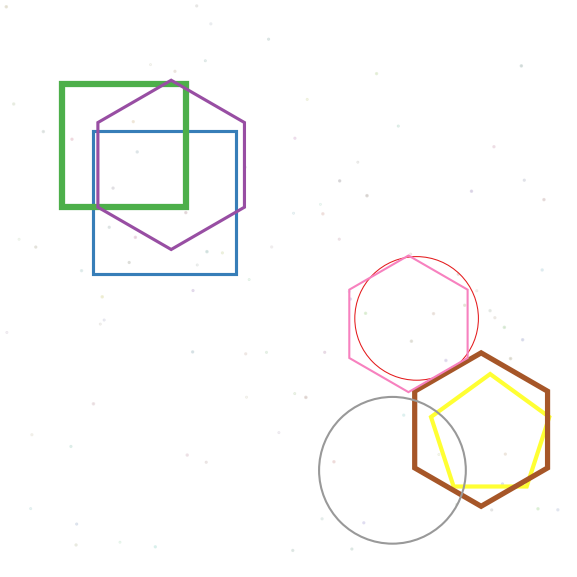[{"shape": "circle", "thickness": 0.5, "radius": 0.54, "center": [0.721, 0.448]}, {"shape": "square", "thickness": 1.5, "radius": 0.62, "center": [0.285, 0.649]}, {"shape": "square", "thickness": 3, "radius": 0.54, "center": [0.215, 0.747]}, {"shape": "hexagon", "thickness": 1.5, "radius": 0.73, "center": [0.296, 0.714]}, {"shape": "pentagon", "thickness": 2, "radius": 0.54, "center": [0.849, 0.244]}, {"shape": "hexagon", "thickness": 2.5, "radius": 0.66, "center": [0.833, 0.255]}, {"shape": "hexagon", "thickness": 1, "radius": 0.59, "center": [0.707, 0.438]}, {"shape": "circle", "thickness": 1, "radius": 0.64, "center": [0.68, 0.185]}]